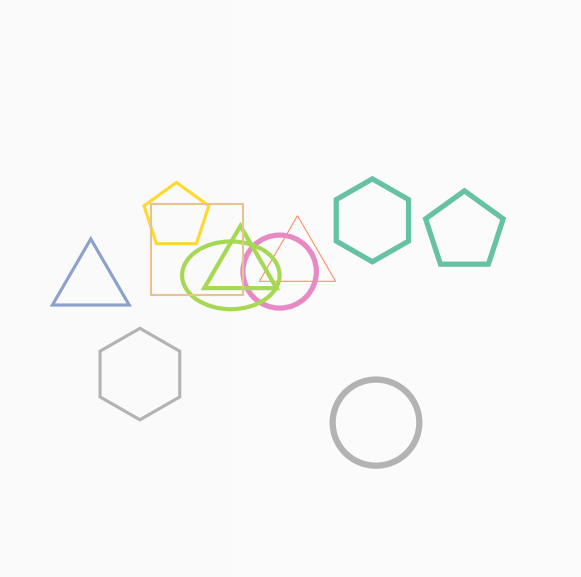[{"shape": "pentagon", "thickness": 2.5, "radius": 0.35, "center": [0.799, 0.598]}, {"shape": "hexagon", "thickness": 2.5, "radius": 0.36, "center": [0.641, 0.618]}, {"shape": "triangle", "thickness": 0.5, "radius": 0.38, "center": [0.512, 0.55]}, {"shape": "triangle", "thickness": 1.5, "radius": 0.38, "center": [0.156, 0.509]}, {"shape": "circle", "thickness": 2.5, "radius": 0.32, "center": [0.481, 0.529]}, {"shape": "triangle", "thickness": 2, "radius": 0.36, "center": [0.414, 0.536]}, {"shape": "oval", "thickness": 2, "radius": 0.42, "center": [0.397, 0.522]}, {"shape": "pentagon", "thickness": 1.5, "radius": 0.29, "center": [0.304, 0.625]}, {"shape": "square", "thickness": 1, "radius": 0.39, "center": [0.339, 0.567]}, {"shape": "circle", "thickness": 3, "radius": 0.37, "center": [0.647, 0.267]}, {"shape": "hexagon", "thickness": 1.5, "radius": 0.4, "center": [0.241, 0.351]}]